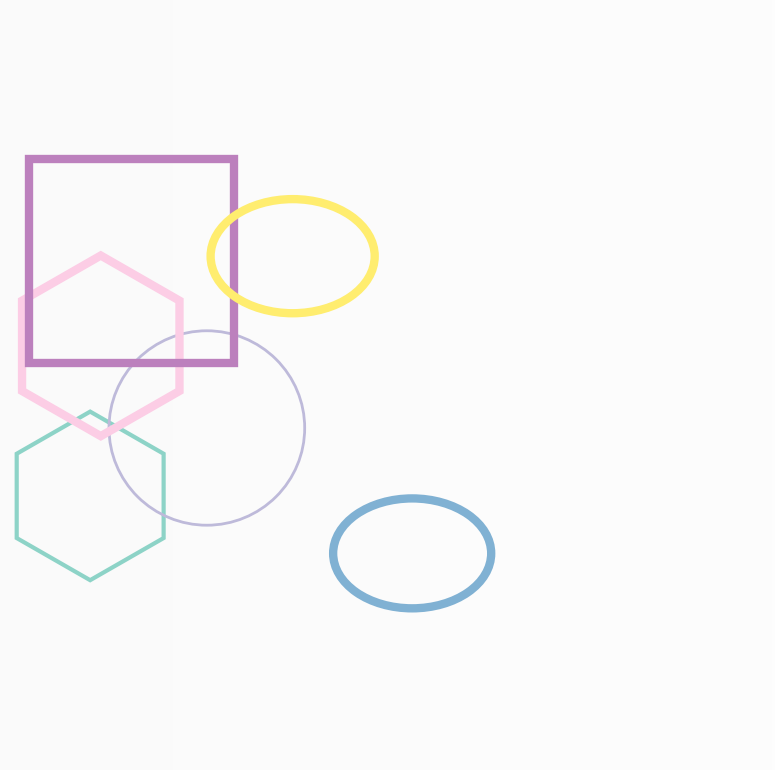[{"shape": "hexagon", "thickness": 1.5, "radius": 0.55, "center": [0.116, 0.356]}, {"shape": "circle", "thickness": 1, "radius": 0.63, "center": [0.267, 0.444]}, {"shape": "oval", "thickness": 3, "radius": 0.51, "center": [0.532, 0.281]}, {"shape": "hexagon", "thickness": 3, "radius": 0.59, "center": [0.13, 0.551]}, {"shape": "square", "thickness": 3, "radius": 0.66, "center": [0.169, 0.661]}, {"shape": "oval", "thickness": 3, "radius": 0.53, "center": [0.378, 0.667]}]